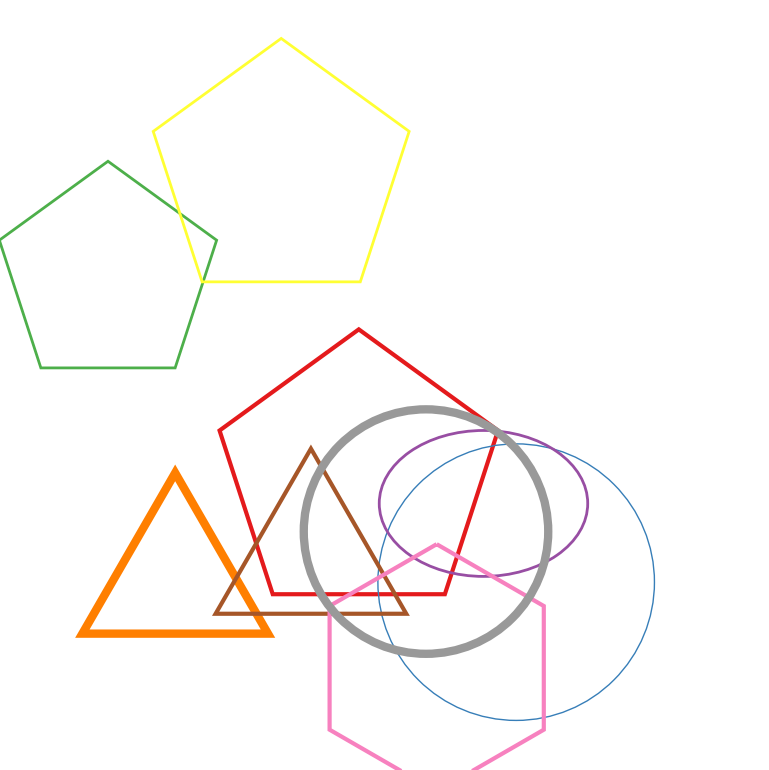[{"shape": "pentagon", "thickness": 1.5, "radius": 0.95, "center": [0.466, 0.382]}, {"shape": "circle", "thickness": 0.5, "radius": 0.9, "center": [0.67, 0.244]}, {"shape": "pentagon", "thickness": 1, "radius": 0.74, "center": [0.14, 0.642]}, {"shape": "oval", "thickness": 1, "radius": 0.68, "center": [0.628, 0.346]}, {"shape": "triangle", "thickness": 3, "radius": 0.7, "center": [0.227, 0.247]}, {"shape": "pentagon", "thickness": 1, "radius": 0.87, "center": [0.365, 0.775]}, {"shape": "triangle", "thickness": 1.5, "radius": 0.71, "center": [0.404, 0.274]}, {"shape": "hexagon", "thickness": 1.5, "radius": 0.8, "center": [0.567, 0.133]}, {"shape": "circle", "thickness": 3, "radius": 0.79, "center": [0.553, 0.31]}]